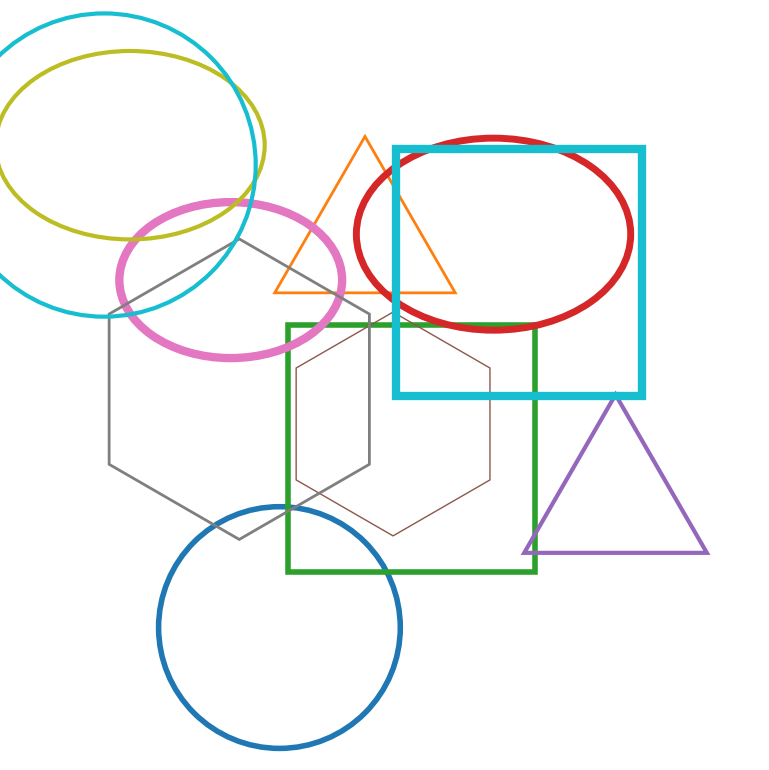[{"shape": "circle", "thickness": 2, "radius": 0.78, "center": [0.363, 0.185]}, {"shape": "triangle", "thickness": 1, "radius": 0.68, "center": [0.474, 0.687]}, {"shape": "square", "thickness": 2, "radius": 0.8, "center": [0.535, 0.418]}, {"shape": "oval", "thickness": 2.5, "radius": 0.89, "center": [0.641, 0.696]}, {"shape": "triangle", "thickness": 1.5, "radius": 0.68, "center": [0.799, 0.35]}, {"shape": "hexagon", "thickness": 0.5, "radius": 0.73, "center": [0.51, 0.449]}, {"shape": "oval", "thickness": 3, "radius": 0.72, "center": [0.3, 0.636]}, {"shape": "hexagon", "thickness": 1, "radius": 0.98, "center": [0.311, 0.495]}, {"shape": "oval", "thickness": 1.5, "radius": 0.87, "center": [0.169, 0.811]}, {"shape": "circle", "thickness": 1.5, "radius": 0.98, "center": [0.135, 0.786]}, {"shape": "square", "thickness": 3, "radius": 0.8, "center": [0.674, 0.646]}]